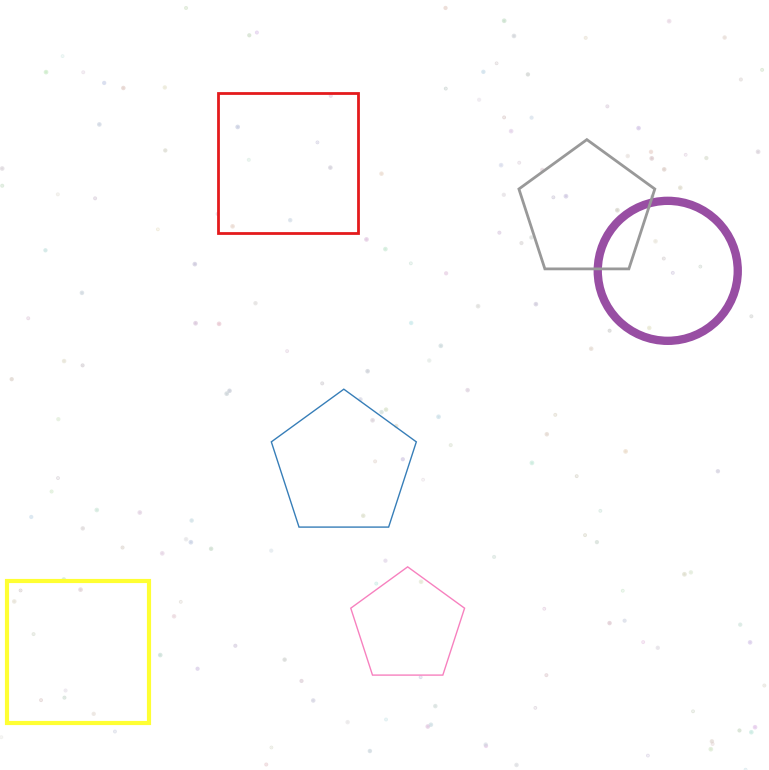[{"shape": "square", "thickness": 1, "radius": 0.45, "center": [0.374, 0.788]}, {"shape": "pentagon", "thickness": 0.5, "radius": 0.49, "center": [0.447, 0.396]}, {"shape": "circle", "thickness": 3, "radius": 0.45, "center": [0.867, 0.648]}, {"shape": "square", "thickness": 1.5, "radius": 0.46, "center": [0.102, 0.154]}, {"shape": "pentagon", "thickness": 0.5, "radius": 0.39, "center": [0.529, 0.186]}, {"shape": "pentagon", "thickness": 1, "radius": 0.46, "center": [0.762, 0.726]}]